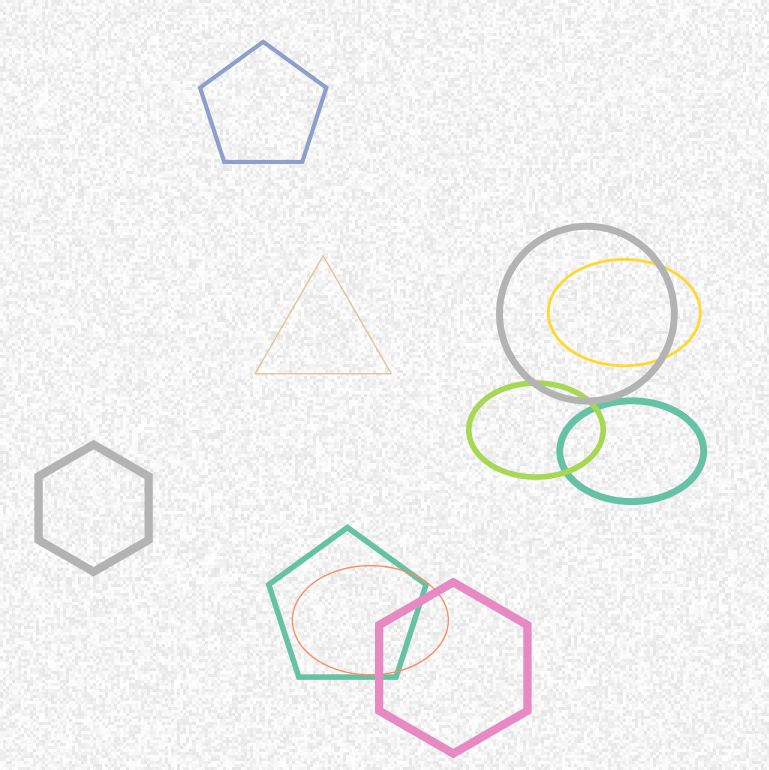[{"shape": "pentagon", "thickness": 2, "radius": 0.54, "center": [0.451, 0.208]}, {"shape": "oval", "thickness": 2.5, "radius": 0.47, "center": [0.82, 0.414]}, {"shape": "oval", "thickness": 0.5, "radius": 0.51, "center": [0.481, 0.194]}, {"shape": "pentagon", "thickness": 1.5, "radius": 0.43, "center": [0.342, 0.859]}, {"shape": "hexagon", "thickness": 3, "radius": 0.56, "center": [0.589, 0.133]}, {"shape": "oval", "thickness": 2, "radius": 0.44, "center": [0.696, 0.441]}, {"shape": "oval", "thickness": 1, "radius": 0.49, "center": [0.811, 0.594]}, {"shape": "triangle", "thickness": 0.5, "radius": 0.51, "center": [0.42, 0.566]}, {"shape": "circle", "thickness": 2.5, "radius": 0.57, "center": [0.762, 0.593]}, {"shape": "hexagon", "thickness": 3, "radius": 0.41, "center": [0.122, 0.34]}]